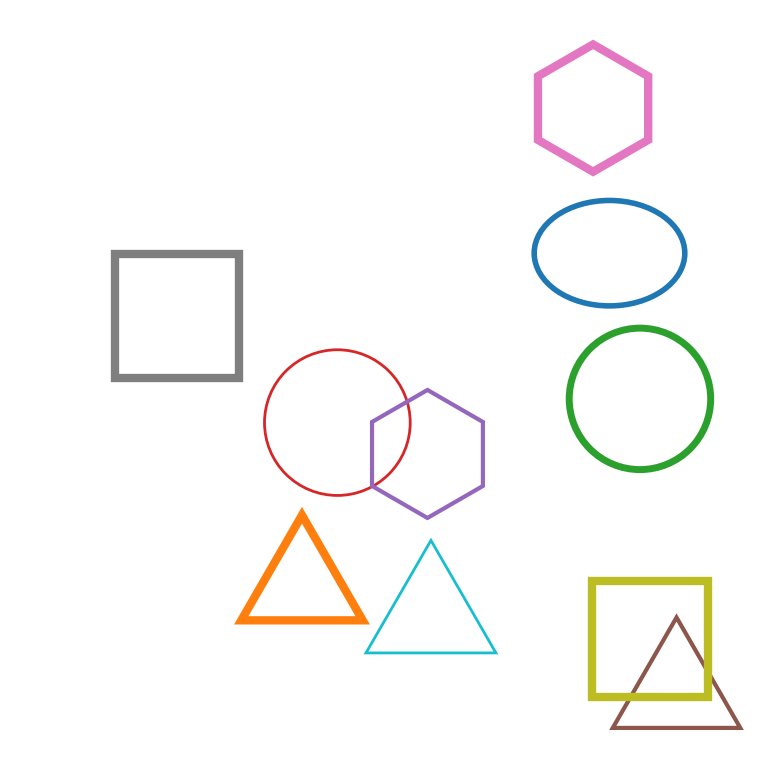[{"shape": "oval", "thickness": 2, "radius": 0.49, "center": [0.792, 0.671]}, {"shape": "triangle", "thickness": 3, "radius": 0.46, "center": [0.392, 0.24]}, {"shape": "circle", "thickness": 2.5, "radius": 0.46, "center": [0.831, 0.482]}, {"shape": "circle", "thickness": 1, "radius": 0.47, "center": [0.438, 0.451]}, {"shape": "hexagon", "thickness": 1.5, "radius": 0.42, "center": [0.555, 0.41]}, {"shape": "triangle", "thickness": 1.5, "radius": 0.48, "center": [0.879, 0.102]}, {"shape": "hexagon", "thickness": 3, "radius": 0.41, "center": [0.77, 0.86]}, {"shape": "square", "thickness": 3, "radius": 0.4, "center": [0.23, 0.59]}, {"shape": "square", "thickness": 3, "radius": 0.38, "center": [0.844, 0.17]}, {"shape": "triangle", "thickness": 1, "radius": 0.49, "center": [0.56, 0.201]}]